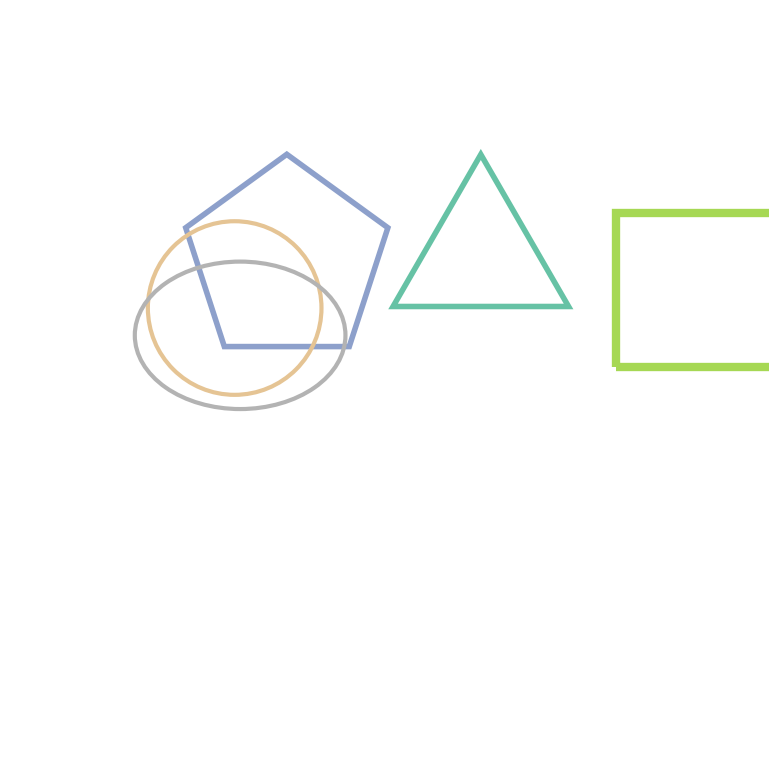[{"shape": "triangle", "thickness": 2, "radius": 0.66, "center": [0.624, 0.668]}, {"shape": "pentagon", "thickness": 2, "radius": 0.69, "center": [0.372, 0.662]}, {"shape": "square", "thickness": 3, "radius": 0.5, "center": [0.9, 0.623]}, {"shape": "circle", "thickness": 1.5, "radius": 0.56, "center": [0.305, 0.6]}, {"shape": "oval", "thickness": 1.5, "radius": 0.68, "center": [0.312, 0.565]}]